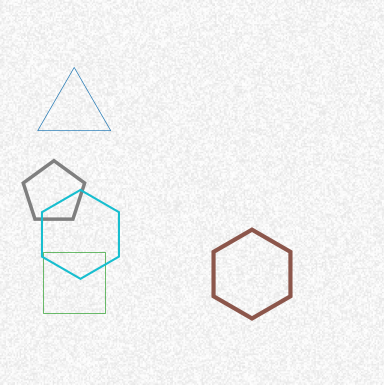[{"shape": "triangle", "thickness": 0.5, "radius": 0.55, "center": [0.193, 0.715]}, {"shape": "square", "thickness": 0.5, "radius": 0.4, "center": [0.193, 0.267]}, {"shape": "hexagon", "thickness": 3, "radius": 0.58, "center": [0.655, 0.288]}, {"shape": "pentagon", "thickness": 2.5, "radius": 0.42, "center": [0.14, 0.499]}, {"shape": "hexagon", "thickness": 1.5, "radius": 0.58, "center": [0.209, 0.391]}]